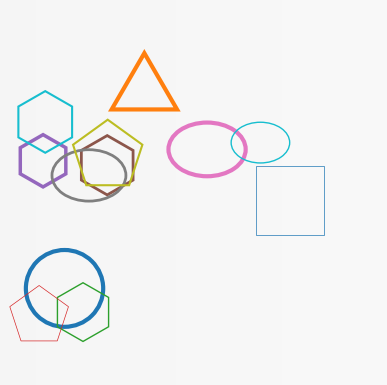[{"shape": "circle", "thickness": 3, "radius": 0.5, "center": [0.167, 0.251]}, {"shape": "square", "thickness": 0.5, "radius": 0.44, "center": [0.748, 0.48]}, {"shape": "triangle", "thickness": 3, "radius": 0.49, "center": [0.373, 0.764]}, {"shape": "hexagon", "thickness": 1, "radius": 0.38, "center": [0.214, 0.189]}, {"shape": "pentagon", "thickness": 0.5, "radius": 0.4, "center": [0.101, 0.179]}, {"shape": "hexagon", "thickness": 2.5, "radius": 0.34, "center": [0.111, 0.582]}, {"shape": "hexagon", "thickness": 2, "radius": 0.39, "center": [0.277, 0.571]}, {"shape": "oval", "thickness": 3, "radius": 0.5, "center": [0.534, 0.612]}, {"shape": "oval", "thickness": 2, "radius": 0.48, "center": [0.23, 0.544]}, {"shape": "pentagon", "thickness": 1.5, "radius": 0.47, "center": [0.278, 0.595]}, {"shape": "hexagon", "thickness": 1.5, "radius": 0.4, "center": [0.117, 0.683]}, {"shape": "oval", "thickness": 1, "radius": 0.38, "center": [0.672, 0.63]}]